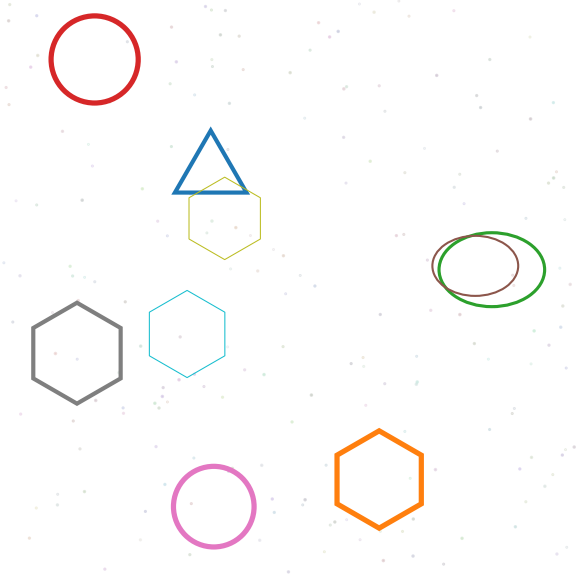[{"shape": "triangle", "thickness": 2, "radius": 0.36, "center": [0.365, 0.701]}, {"shape": "hexagon", "thickness": 2.5, "radius": 0.42, "center": [0.657, 0.169]}, {"shape": "oval", "thickness": 1.5, "radius": 0.46, "center": [0.852, 0.532]}, {"shape": "circle", "thickness": 2.5, "radius": 0.38, "center": [0.164, 0.896]}, {"shape": "oval", "thickness": 1, "radius": 0.37, "center": [0.823, 0.539]}, {"shape": "circle", "thickness": 2.5, "radius": 0.35, "center": [0.37, 0.122]}, {"shape": "hexagon", "thickness": 2, "radius": 0.44, "center": [0.133, 0.388]}, {"shape": "hexagon", "thickness": 0.5, "radius": 0.36, "center": [0.389, 0.621]}, {"shape": "hexagon", "thickness": 0.5, "radius": 0.38, "center": [0.324, 0.421]}]